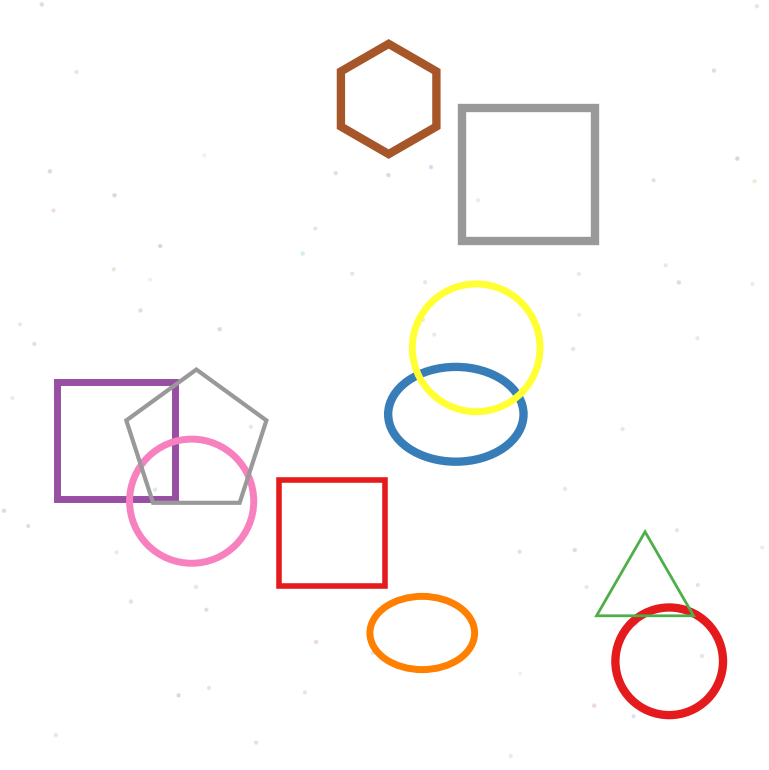[{"shape": "square", "thickness": 2, "radius": 0.35, "center": [0.431, 0.308]}, {"shape": "circle", "thickness": 3, "radius": 0.35, "center": [0.869, 0.141]}, {"shape": "oval", "thickness": 3, "radius": 0.44, "center": [0.592, 0.462]}, {"shape": "triangle", "thickness": 1, "radius": 0.36, "center": [0.838, 0.237]}, {"shape": "square", "thickness": 2.5, "radius": 0.38, "center": [0.151, 0.428]}, {"shape": "oval", "thickness": 2.5, "radius": 0.34, "center": [0.548, 0.178]}, {"shape": "circle", "thickness": 2.5, "radius": 0.41, "center": [0.618, 0.548]}, {"shape": "hexagon", "thickness": 3, "radius": 0.36, "center": [0.505, 0.871]}, {"shape": "circle", "thickness": 2.5, "radius": 0.4, "center": [0.249, 0.349]}, {"shape": "pentagon", "thickness": 1.5, "radius": 0.48, "center": [0.255, 0.424]}, {"shape": "square", "thickness": 3, "radius": 0.43, "center": [0.686, 0.774]}]